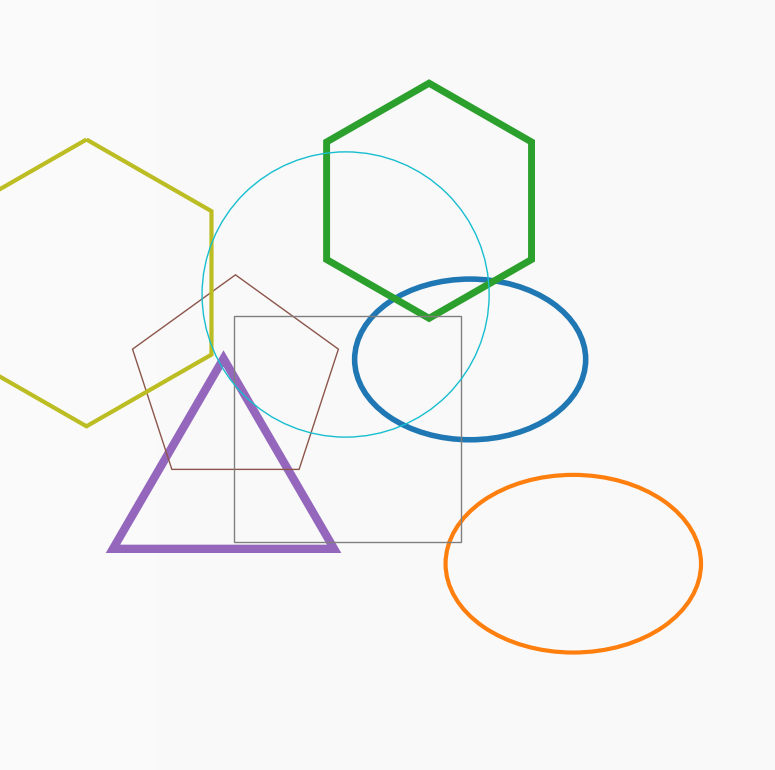[{"shape": "oval", "thickness": 2, "radius": 0.75, "center": [0.607, 0.533]}, {"shape": "oval", "thickness": 1.5, "radius": 0.82, "center": [0.74, 0.268]}, {"shape": "hexagon", "thickness": 2.5, "radius": 0.76, "center": [0.554, 0.739]}, {"shape": "triangle", "thickness": 3, "radius": 0.82, "center": [0.288, 0.37]}, {"shape": "pentagon", "thickness": 0.5, "radius": 0.7, "center": [0.304, 0.503]}, {"shape": "square", "thickness": 0.5, "radius": 0.73, "center": [0.449, 0.443]}, {"shape": "hexagon", "thickness": 1.5, "radius": 0.93, "center": [0.112, 0.633]}, {"shape": "circle", "thickness": 0.5, "radius": 0.93, "center": [0.446, 0.618]}]